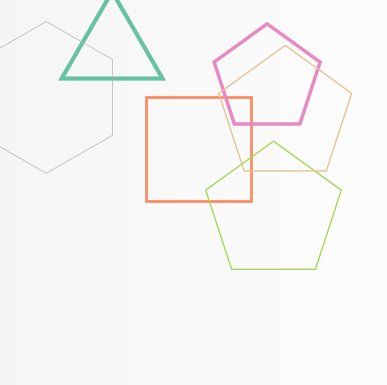[{"shape": "triangle", "thickness": 3, "radius": 0.75, "center": [0.289, 0.871]}, {"shape": "square", "thickness": 2, "radius": 0.67, "center": [0.512, 0.613]}, {"shape": "pentagon", "thickness": 2.5, "radius": 0.72, "center": [0.689, 0.794]}, {"shape": "pentagon", "thickness": 1, "radius": 0.92, "center": [0.706, 0.449]}, {"shape": "pentagon", "thickness": 1, "radius": 0.9, "center": [0.736, 0.702]}, {"shape": "hexagon", "thickness": 0.5, "radius": 0.99, "center": [0.119, 0.747]}]